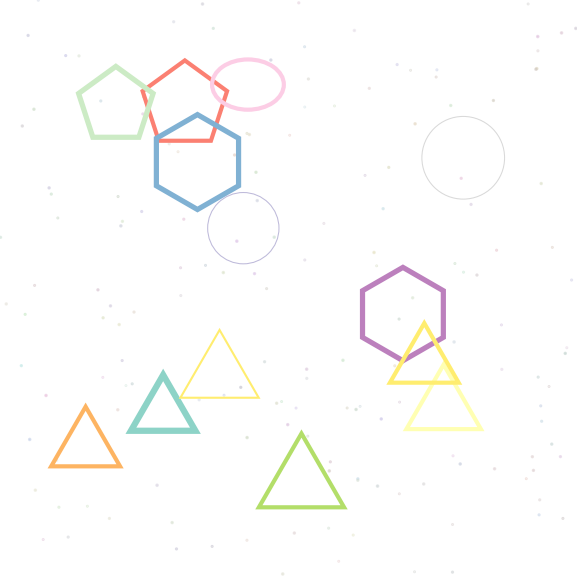[{"shape": "triangle", "thickness": 3, "radius": 0.32, "center": [0.283, 0.285]}, {"shape": "triangle", "thickness": 2, "radius": 0.37, "center": [0.768, 0.293]}, {"shape": "circle", "thickness": 0.5, "radius": 0.31, "center": [0.421, 0.604]}, {"shape": "pentagon", "thickness": 2, "radius": 0.38, "center": [0.32, 0.818]}, {"shape": "hexagon", "thickness": 2.5, "radius": 0.41, "center": [0.342, 0.719]}, {"shape": "triangle", "thickness": 2, "radius": 0.34, "center": [0.148, 0.226]}, {"shape": "triangle", "thickness": 2, "radius": 0.43, "center": [0.522, 0.163]}, {"shape": "oval", "thickness": 2, "radius": 0.31, "center": [0.429, 0.853]}, {"shape": "circle", "thickness": 0.5, "radius": 0.36, "center": [0.802, 0.726]}, {"shape": "hexagon", "thickness": 2.5, "radius": 0.4, "center": [0.698, 0.455]}, {"shape": "pentagon", "thickness": 2.5, "radius": 0.34, "center": [0.201, 0.816]}, {"shape": "triangle", "thickness": 1, "radius": 0.39, "center": [0.38, 0.35]}, {"shape": "triangle", "thickness": 2, "radius": 0.34, "center": [0.735, 0.371]}]